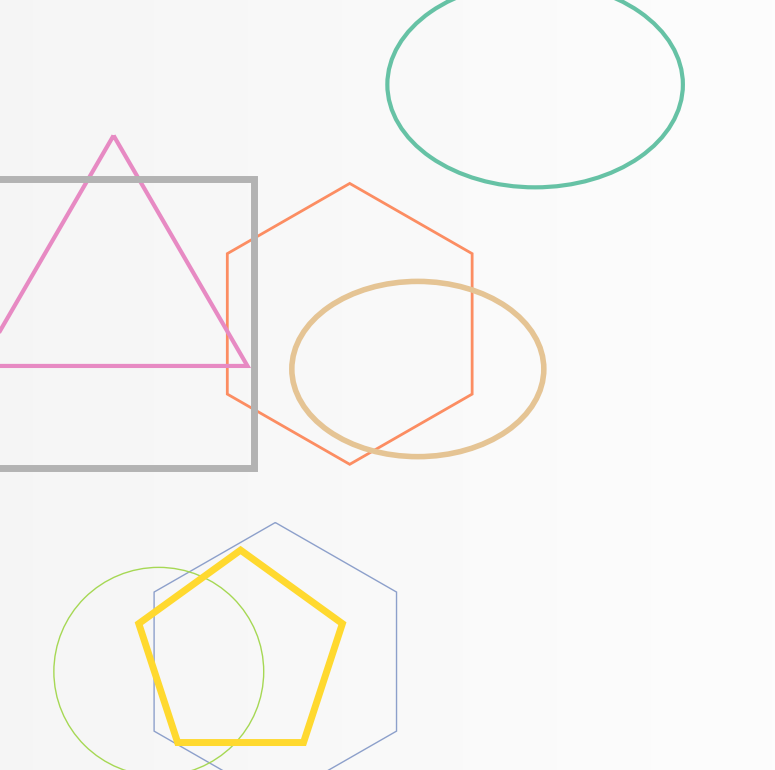[{"shape": "oval", "thickness": 1.5, "radius": 0.95, "center": [0.69, 0.89]}, {"shape": "hexagon", "thickness": 1, "radius": 0.91, "center": [0.451, 0.579]}, {"shape": "hexagon", "thickness": 0.5, "radius": 0.9, "center": [0.355, 0.141]}, {"shape": "triangle", "thickness": 1.5, "radius": 1.0, "center": [0.147, 0.624]}, {"shape": "circle", "thickness": 0.5, "radius": 0.68, "center": [0.205, 0.128]}, {"shape": "pentagon", "thickness": 2.5, "radius": 0.69, "center": [0.31, 0.147]}, {"shape": "oval", "thickness": 2, "radius": 0.81, "center": [0.539, 0.521]}, {"shape": "square", "thickness": 2.5, "radius": 0.94, "center": [0.14, 0.58]}]